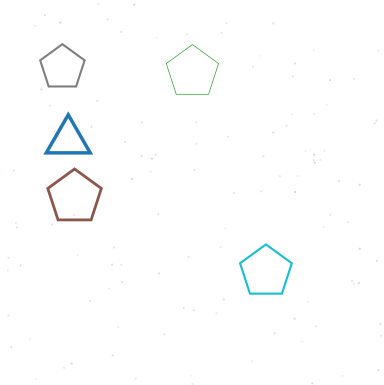[{"shape": "triangle", "thickness": 2.5, "radius": 0.33, "center": [0.177, 0.636]}, {"shape": "pentagon", "thickness": 0.5, "radius": 0.36, "center": [0.5, 0.813]}, {"shape": "pentagon", "thickness": 2, "radius": 0.37, "center": [0.194, 0.488]}, {"shape": "pentagon", "thickness": 1.5, "radius": 0.3, "center": [0.162, 0.825]}, {"shape": "pentagon", "thickness": 1.5, "radius": 0.35, "center": [0.691, 0.294]}]